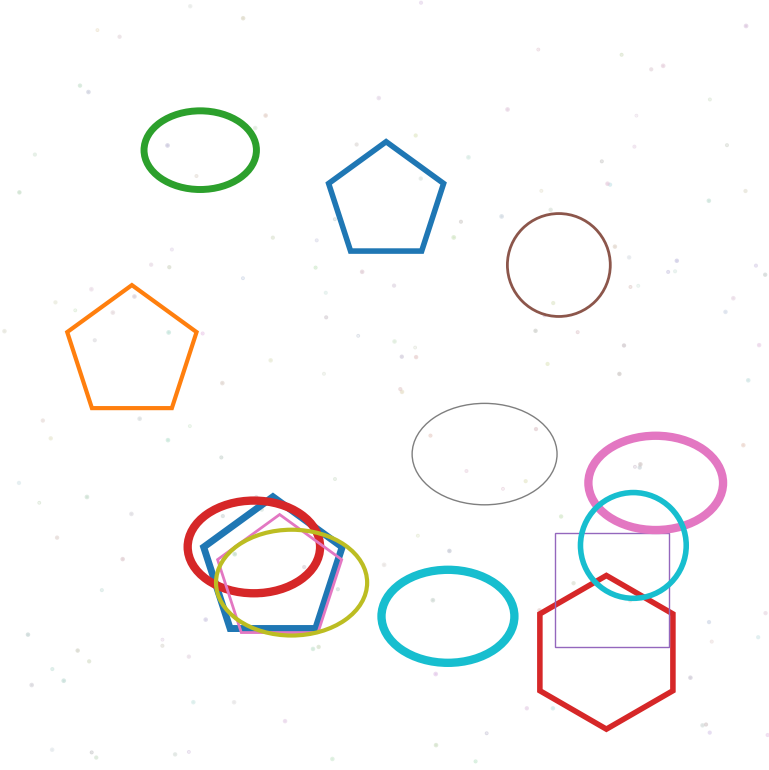[{"shape": "pentagon", "thickness": 2, "radius": 0.39, "center": [0.501, 0.737]}, {"shape": "pentagon", "thickness": 2.5, "radius": 0.47, "center": [0.354, 0.26]}, {"shape": "pentagon", "thickness": 1.5, "radius": 0.44, "center": [0.171, 0.541]}, {"shape": "oval", "thickness": 2.5, "radius": 0.36, "center": [0.26, 0.805]}, {"shape": "oval", "thickness": 3, "radius": 0.43, "center": [0.33, 0.29]}, {"shape": "hexagon", "thickness": 2, "radius": 0.5, "center": [0.788, 0.153]}, {"shape": "square", "thickness": 0.5, "radius": 0.37, "center": [0.795, 0.234]}, {"shape": "circle", "thickness": 1, "radius": 0.33, "center": [0.726, 0.656]}, {"shape": "pentagon", "thickness": 1, "radius": 0.42, "center": [0.363, 0.247]}, {"shape": "oval", "thickness": 3, "radius": 0.44, "center": [0.852, 0.373]}, {"shape": "oval", "thickness": 0.5, "radius": 0.47, "center": [0.629, 0.41]}, {"shape": "oval", "thickness": 1.5, "radius": 0.49, "center": [0.379, 0.243]}, {"shape": "oval", "thickness": 3, "radius": 0.43, "center": [0.582, 0.2]}, {"shape": "circle", "thickness": 2, "radius": 0.34, "center": [0.823, 0.292]}]